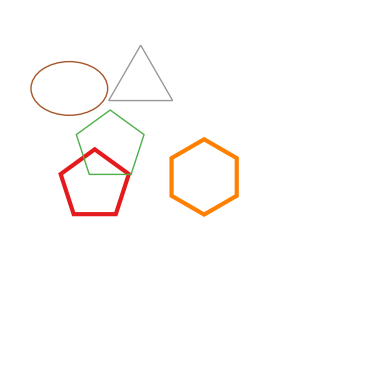[{"shape": "pentagon", "thickness": 3, "radius": 0.47, "center": [0.246, 0.519]}, {"shape": "pentagon", "thickness": 1, "radius": 0.46, "center": [0.286, 0.622]}, {"shape": "hexagon", "thickness": 3, "radius": 0.49, "center": [0.53, 0.54]}, {"shape": "oval", "thickness": 1, "radius": 0.5, "center": [0.18, 0.77]}, {"shape": "triangle", "thickness": 1, "radius": 0.48, "center": [0.365, 0.787]}]